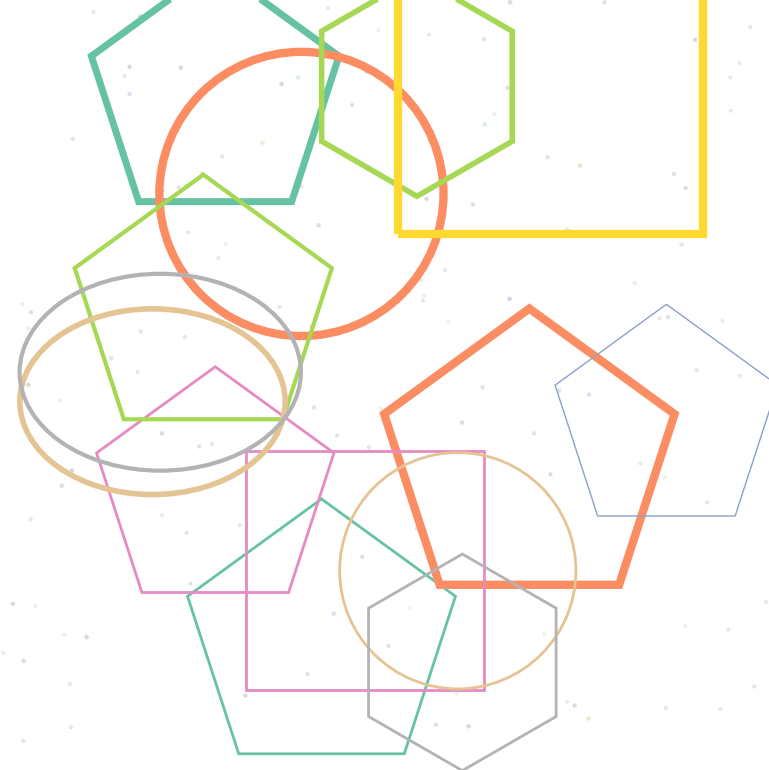[{"shape": "pentagon", "thickness": 2.5, "radius": 0.85, "center": [0.279, 0.875]}, {"shape": "pentagon", "thickness": 1, "radius": 0.91, "center": [0.418, 0.169]}, {"shape": "pentagon", "thickness": 3, "radius": 0.99, "center": [0.688, 0.401]}, {"shape": "circle", "thickness": 3, "radius": 0.92, "center": [0.391, 0.748]}, {"shape": "pentagon", "thickness": 0.5, "radius": 0.76, "center": [0.865, 0.453]}, {"shape": "square", "thickness": 1, "radius": 0.77, "center": [0.474, 0.259]}, {"shape": "pentagon", "thickness": 1, "radius": 0.81, "center": [0.28, 0.362]}, {"shape": "pentagon", "thickness": 1.5, "radius": 0.88, "center": [0.264, 0.598]}, {"shape": "hexagon", "thickness": 2, "radius": 0.71, "center": [0.541, 0.888]}, {"shape": "square", "thickness": 3, "radius": 0.99, "center": [0.715, 0.894]}, {"shape": "circle", "thickness": 1, "radius": 0.77, "center": [0.595, 0.259]}, {"shape": "oval", "thickness": 2, "radius": 0.86, "center": [0.198, 0.478]}, {"shape": "oval", "thickness": 1.5, "radius": 0.91, "center": [0.208, 0.517]}, {"shape": "hexagon", "thickness": 1, "radius": 0.7, "center": [0.6, 0.14]}]